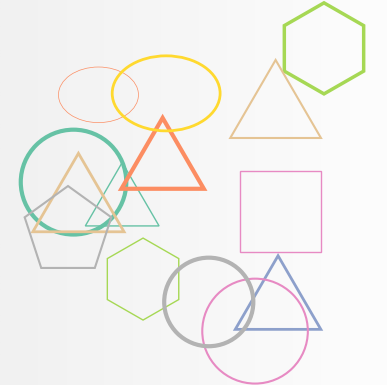[{"shape": "circle", "thickness": 3, "radius": 0.68, "center": [0.19, 0.527]}, {"shape": "triangle", "thickness": 1, "radius": 0.55, "center": [0.315, 0.468]}, {"shape": "triangle", "thickness": 3, "radius": 0.61, "center": [0.42, 0.571]}, {"shape": "oval", "thickness": 0.5, "radius": 0.52, "center": [0.254, 0.754]}, {"shape": "triangle", "thickness": 2, "radius": 0.64, "center": [0.718, 0.208]}, {"shape": "square", "thickness": 1, "radius": 0.52, "center": [0.724, 0.45]}, {"shape": "circle", "thickness": 1.5, "radius": 0.68, "center": [0.658, 0.14]}, {"shape": "hexagon", "thickness": 1, "radius": 0.53, "center": [0.369, 0.275]}, {"shape": "hexagon", "thickness": 2.5, "radius": 0.59, "center": [0.836, 0.874]}, {"shape": "oval", "thickness": 2, "radius": 0.7, "center": [0.429, 0.758]}, {"shape": "triangle", "thickness": 2, "radius": 0.68, "center": [0.202, 0.466]}, {"shape": "triangle", "thickness": 1.5, "radius": 0.68, "center": [0.711, 0.709]}, {"shape": "pentagon", "thickness": 1.5, "radius": 0.59, "center": [0.176, 0.399]}, {"shape": "circle", "thickness": 3, "radius": 0.58, "center": [0.539, 0.216]}]